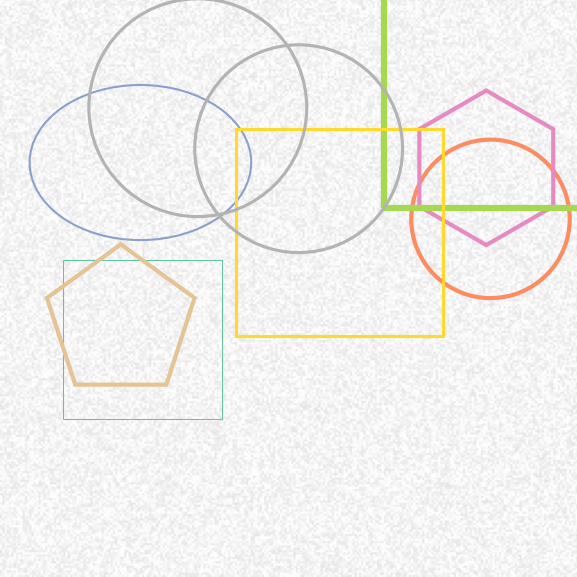[{"shape": "square", "thickness": 0.5, "radius": 0.69, "center": [0.247, 0.411]}, {"shape": "circle", "thickness": 2, "radius": 0.69, "center": [0.849, 0.62]}, {"shape": "oval", "thickness": 1, "radius": 0.96, "center": [0.243, 0.718]}, {"shape": "hexagon", "thickness": 2, "radius": 0.67, "center": [0.842, 0.709]}, {"shape": "square", "thickness": 3, "radius": 0.96, "center": [0.857, 0.831]}, {"shape": "square", "thickness": 1.5, "radius": 0.9, "center": [0.587, 0.597]}, {"shape": "pentagon", "thickness": 2, "radius": 0.67, "center": [0.209, 0.442]}, {"shape": "circle", "thickness": 1.5, "radius": 0.9, "center": [0.517, 0.742]}, {"shape": "circle", "thickness": 1.5, "radius": 0.94, "center": [0.342, 0.813]}]